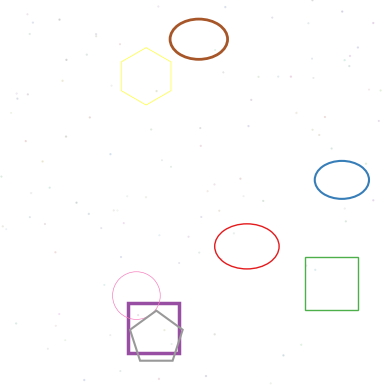[{"shape": "oval", "thickness": 1, "radius": 0.42, "center": [0.641, 0.36]}, {"shape": "oval", "thickness": 1.5, "radius": 0.35, "center": [0.888, 0.533]}, {"shape": "square", "thickness": 1, "radius": 0.34, "center": [0.861, 0.264]}, {"shape": "square", "thickness": 2.5, "radius": 0.33, "center": [0.399, 0.147]}, {"shape": "hexagon", "thickness": 0.5, "radius": 0.37, "center": [0.38, 0.802]}, {"shape": "oval", "thickness": 2, "radius": 0.37, "center": [0.516, 0.898]}, {"shape": "circle", "thickness": 0.5, "radius": 0.31, "center": [0.354, 0.232]}, {"shape": "pentagon", "thickness": 1.5, "radius": 0.36, "center": [0.406, 0.121]}]